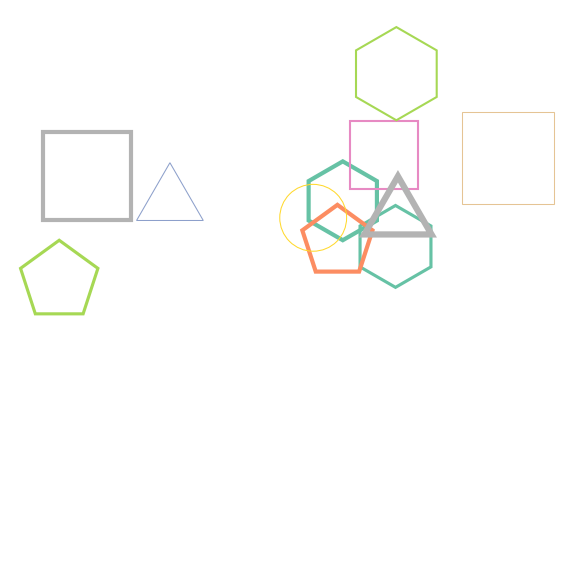[{"shape": "hexagon", "thickness": 1.5, "radius": 0.35, "center": [0.685, 0.572]}, {"shape": "hexagon", "thickness": 2, "radius": 0.34, "center": [0.594, 0.651]}, {"shape": "pentagon", "thickness": 2, "radius": 0.32, "center": [0.584, 0.581]}, {"shape": "triangle", "thickness": 0.5, "radius": 0.33, "center": [0.294, 0.651]}, {"shape": "square", "thickness": 1, "radius": 0.29, "center": [0.665, 0.731]}, {"shape": "pentagon", "thickness": 1.5, "radius": 0.35, "center": [0.103, 0.513]}, {"shape": "hexagon", "thickness": 1, "radius": 0.4, "center": [0.686, 0.872]}, {"shape": "circle", "thickness": 0.5, "radius": 0.29, "center": [0.542, 0.622]}, {"shape": "square", "thickness": 0.5, "radius": 0.4, "center": [0.88, 0.726]}, {"shape": "triangle", "thickness": 3, "radius": 0.34, "center": [0.689, 0.627]}, {"shape": "square", "thickness": 2, "radius": 0.38, "center": [0.151, 0.694]}]